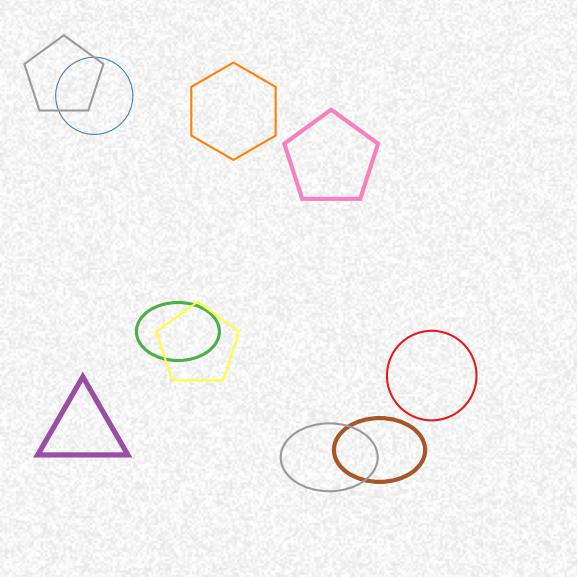[{"shape": "circle", "thickness": 1, "radius": 0.39, "center": [0.748, 0.349]}, {"shape": "circle", "thickness": 0.5, "radius": 0.33, "center": [0.163, 0.833]}, {"shape": "oval", "thickness": 1.5, "radius": 0.36, "center": [0.308, 0.425]}, {"shape": "triangle", "thickness": 2.5, "radius": 0.45, "center": [0.143, 0.257]}, {"shape": "hexagon", "thickness": 1, "radius": 0.42, "center": [0.404, 0.807]}, {"shape": "pentagon", "thickness": 1, "radius": 0.38, "center": [0.342, 0.401]}, {"shape": "oval", "thickness": 2, "radius": 0.39, "center": [0.657, 0.22]}, {"shape": "pentagon", "thickness": 2, "radius": 0.43, "center": [0.573, 0.724]}, {"shape": "pentagon", "thickness": 1, "radius": 0.36, "center": [0.111, 0.866]}, {"shape": "oval", "thickness": 1, "radius": 0.42, "center": [0.57, 0.207]}]